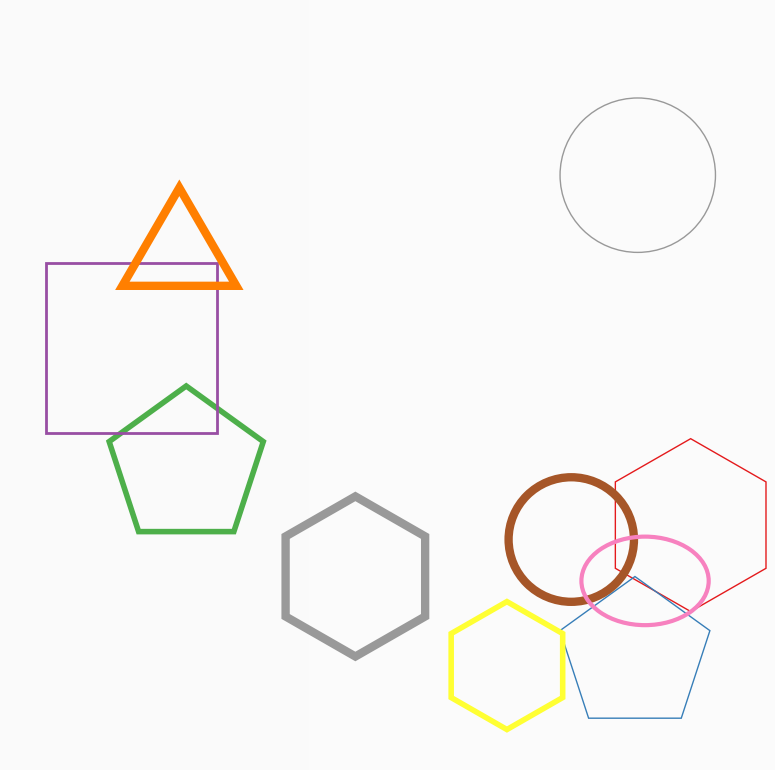[{"shape": "hexagon", "thickness": 0.5, "radius": 0.56, "center": [0.891, 0.318]}, {"shape": "pentagon", "thickness": 0.5, "radius": 0.51, "center": [0.819, 0.15]}, {"shape": "pentagon", "thickness": 2, "radius": 0.52, "center": [0.24, 0.394]}, {"shape": "square", "thickness": 1, "radius": 0.55, "center": [0.17, 0.548]}, {"shape": "triangle", "thickness": 3, "radius": 0.42, "center": [0.231, 0.671]}, {"shape": "hexagon", "thickness": 2, "radius": 0.42, "center": [0.654, 0.136]}, {"shape": "circle", "thickness": 3, "radius": 0.4, "center": [0.737, 0.299]}, {"shape": "oval", "thickness": 1.5, "radius": 0.41, "center": [0.832, 0.246]}, {"shape": "circle", "thickness": 0.5, "radius": 0.5, "center": [0.823, 0.772]}, {"shape": "hexagon", "thickness": 3, "radius": 0.52, "center": [0.459, 0.251]}]